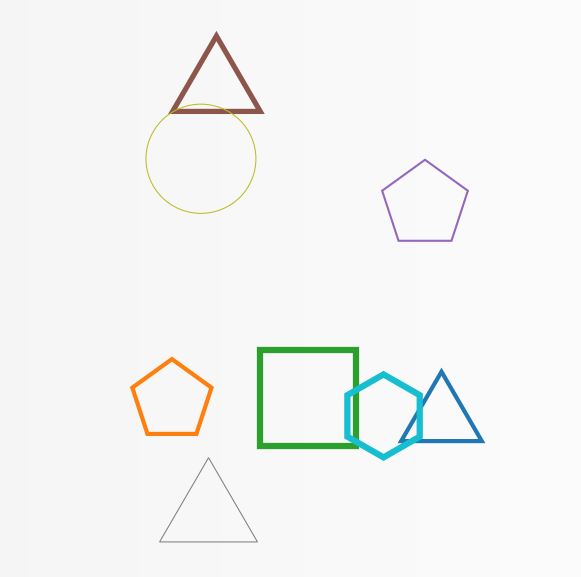[{"shape": "triangle", "thickness": 2, "radius": 0.4, "center": [0.76, 0.275]}, {"shape": "pentagon", "thickness": 2, "radius": 0.36, "center": [0.296, 0.306]}, {"shape": "square", "thickness": 3, "radius": 0.41, "center": [0.529, 0.31]}, {"shape": "pentagon", "thickness": 1, "radius": 0.39, "center": [0.731, 0.645]}, {"shape": "triangle", "thickness": 2.5, "radius": 0.44, "center": [0.372, 0.85]}, {"shape": "triangle", "thickness": 0.5, "radius": 0.49, "center": [0.359, 0.109]}, {"shape": "circle", "thickness": 0.5, "radius": 0.47, "center": [0.346, 0.724]}, {"shape": "hexagon", "thickness": 3, "radius": 0.36, "center": [0.66, 0.279]}]